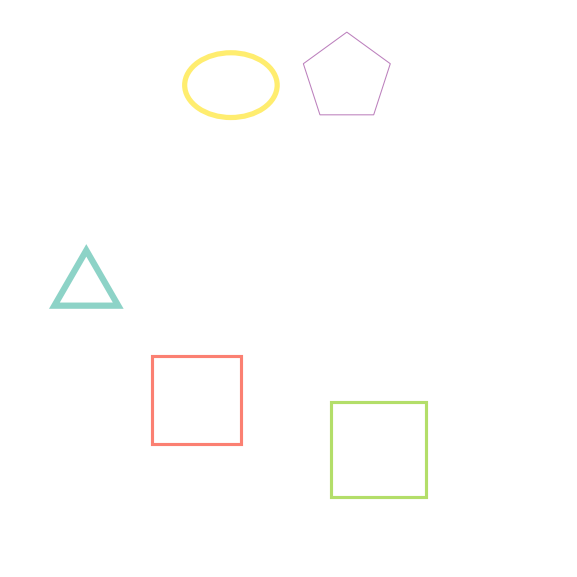[{"shape": "triangle", "thickness": 3, "radius": 0.32, "center": [0.149, 0.502]}, {"shape": "square", "thickness": 1.5, "radius": 0.38, "center": [0.341, 0.307]}, {"shape": "square", "thickness": 1.5, "radius": 0.41, "center": [0.656, 0.221]}, {"shape": "pentagon", "thickness": 0.5, "radius": 0.4, "center": [0.601, 0.864]}, {"shape": "oval", "thickness": 2.5, "radius": 0.4, "center": [0.4, 0.852]}]